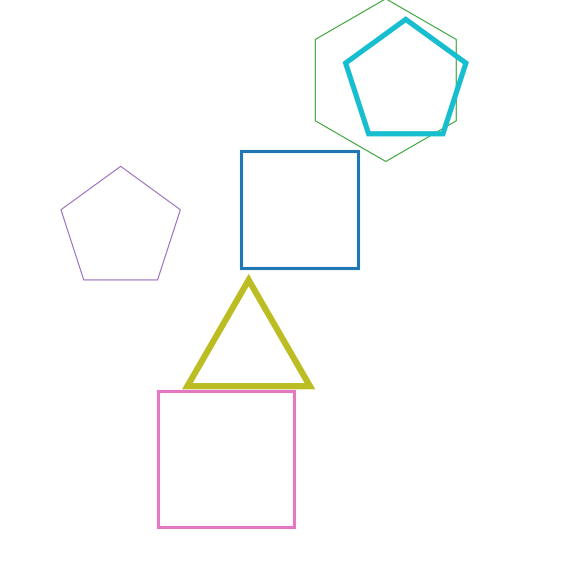[{"shape": "square", "thickness": 1.5, "radius": 0.51, "center": [0.519, 0.637]}, {"shape": "hexagon", "thickness": 0.5, "radius": 0.7, "center": [0.668, 0.86]}, {"shape": "pentagon", "thickness": 0.5, "radius": 0.54, "center": [0.209, 0.602]}, {"shape": "square", "thickness": 1.5, "radius": 0.59, "center": [0.392, 0.204]}, {"shape": "triangle", "thickness": 3, "radius": 0.61, "center": [0.431, 0.392]}, {"shape": "pentagon", "thickness": 2.5, "radius": 0.55, "center": [0.703, 0.856]}]